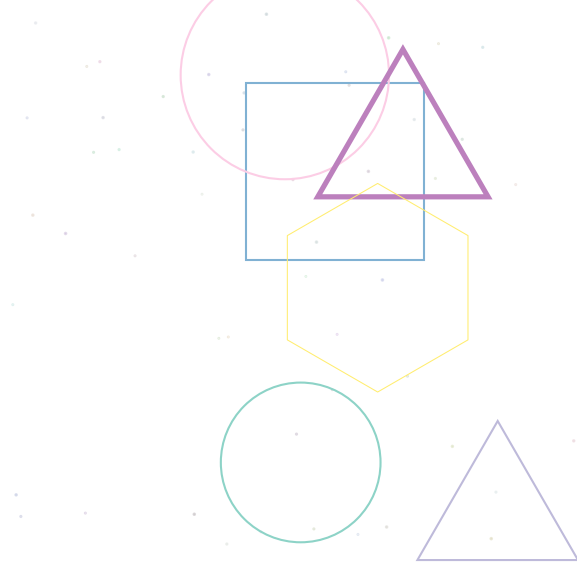[{"shape": "circle", "thickness": 1, "radius": 0.69, "center": [0.521, 0.198]}, {"shape": "triangle", "thickness": 1, "radius": 0.8, "center": [0.862, 0.11]}, {"shape": "square", "thickness": 1, "radius": 0.77, "center": [0.58, 0.702]}, {"shape": "circle", "thickness": 1, "radius": 0.9, "center": [0.493, 0.869]}, {"shape": "triangle", "thickness": 2.5, "radius": 0.85, "center": [0.698, 0.743]}, {"shape": "hexagon", "thickness": 0.5, "radius": 0.9, "center": [0.654, 0.501]}]